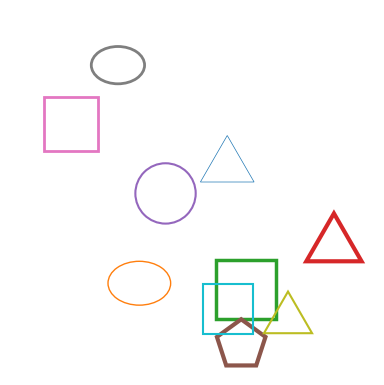[{"shape": "triangle", "thickness": 0.5, "radius": 0.4, "center": [0.59, 0.568]}, {"shape": "oval", "thickness": 1, "radius": 0.41, "center": [0.362, 0.264]}, {"shape": "square", "thickness": 2.5, "radius": 0.39, "center": [0.639, 0.248]}, {"shape": "triangle", "thickness": 3, "radius": 0.41, "center": [0.867, 0.363]}, {"shape": "circle", "thickness": 1.5, "radius": 0.39, "center": [0.43, 0.498]}, {"shape": "pentagon", "thickness": 3, "radius": 0.33, "center": [0.626, 0.104]}, {"shape": "square", "thickness": 2, "radius": 0.35, "center": [0.184, 0.678]}, {"shape": "oval", "thickness": 2, "radius": 0.35, "center": [0.306, 0.831]}, {"shape": "triangle", "thickness": 1.5, "radius": 0.36, "center": [0.748, 0.171]}, {"shape": "square", "thickness": 1.5, "radius": 0.32, "center": [0.593, 0.198]}]